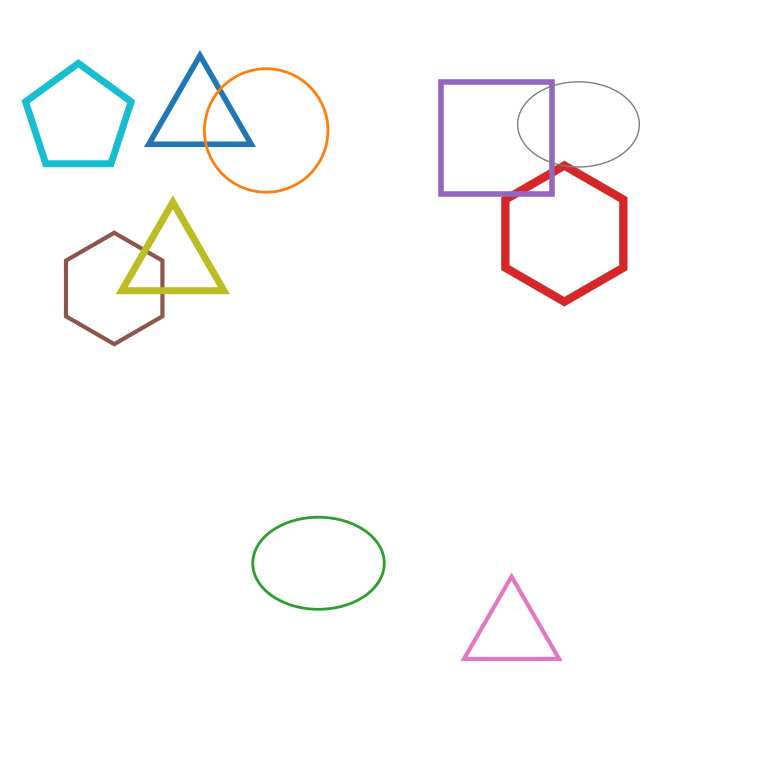[{"shape": "triangle", "thickness": 2, "radius": 0.38, "center": [0.26, 0.851]}, {"shape": "circle", "thickness": 1, "radius": 0.4, "center": [0.346, 0.831]}, {"shape": "oval", "thickness": 1, "radius": 0.43, "center": [0.414, 0.268]}, {"shape": "hexagon", "thickness": 3, "radius": 0.44, "center": [0.733, 0.697]}, {"shape": "square", "thickness": 2, "radius": 0.36, "center": [0.645, 0.821]}, {"shape": "hexagon", "thickness": 1.5, "radius": 0.36, "center": [0.148, 0.625]}, {"shape": "triangle", "thickness": 1.5, "radius": 0.36, "center": [0.664, 0.18]}, {"shape": "oval", "thickness": 0.5, "radius": 0.4, "center": [0.751, 0.838]}, {"shape": "triangle", "thickness": 2.5, "radius": 0.38, "center": [0.224, 0.661]}, {"shape": "pentagon", "thickness": 2.5, "radius": 0.36, "center": [0.102, 0.846]}]